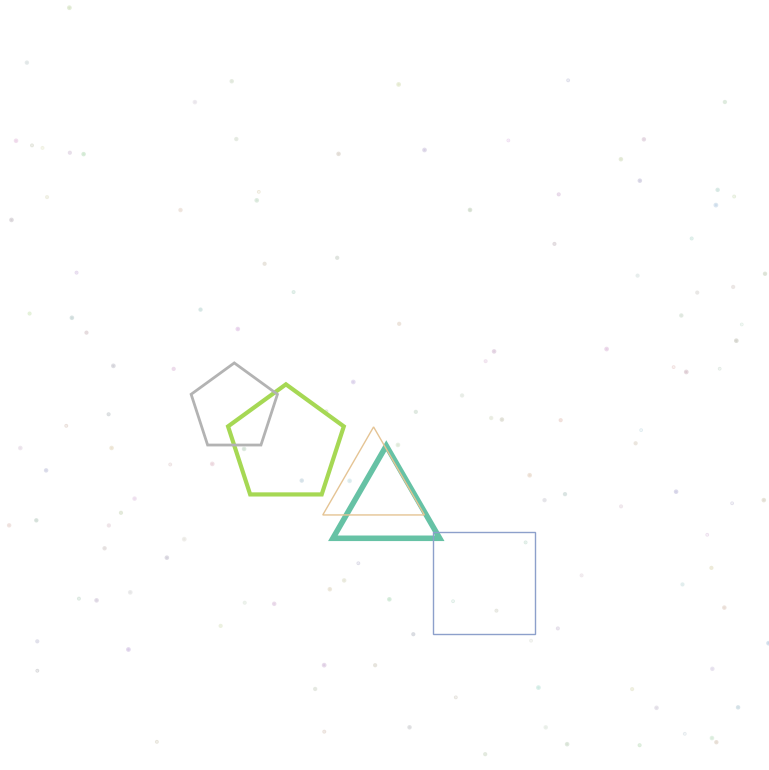[{"shape": "triangle", "thickness": 2, "radius": 0.4, "center": [0.502, 0.341]}, {"shape": "square", "thickness": 0.5, "radius": 0.33, "center": [0.628, 0.243]}, {"shape": "pentagon", "thickness": 1.5, "radius": 0.4, "center": [0.371, 0.422]}, {"shape": "triangle", "thickness": 0.5, "radius": 0.38, "center": [0.485, 0.369]}, {"shape": "pentagon", "thickness": 1, "radius": 0.29, "center": [0.304, 0.47]}]